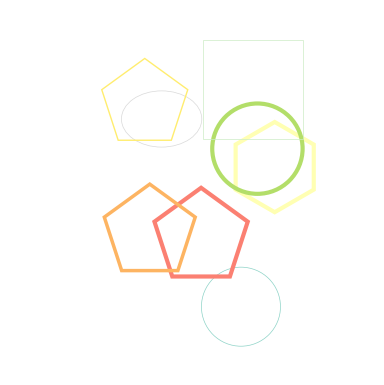[{"shape": "circle", "thickness": 0.5, "radius": 0.51, "center": [0.626, 0.203]}, {"shape": "hexagon", "thickness": 3, "radius": 0.59, "center": [0.713, 0.566]}, {"shape": "pentagon", "thickness": 3, "radius": 0.64, "center": [0.522, 0.385]}, {"shape": "pentagon", "thickness": 2.5, "radius": 0.62, "center": [0.389, 0.398]}, {"shape": "circle", "thickness": 3, "radius": 0.59, "center": [0.669, 0.614]}, {"shape": "oval", "thickness": 0.5, "radius": 0.52, "center": [0.42, 0.691]}, {"shape": "square", "thickness": 0.5, "radius": 0.65, "center": [0.657, 0.767]}, {"shape": "pentagon", "thickness": 1, "radius": 0.59, "center": [0.376, 0.731]}]